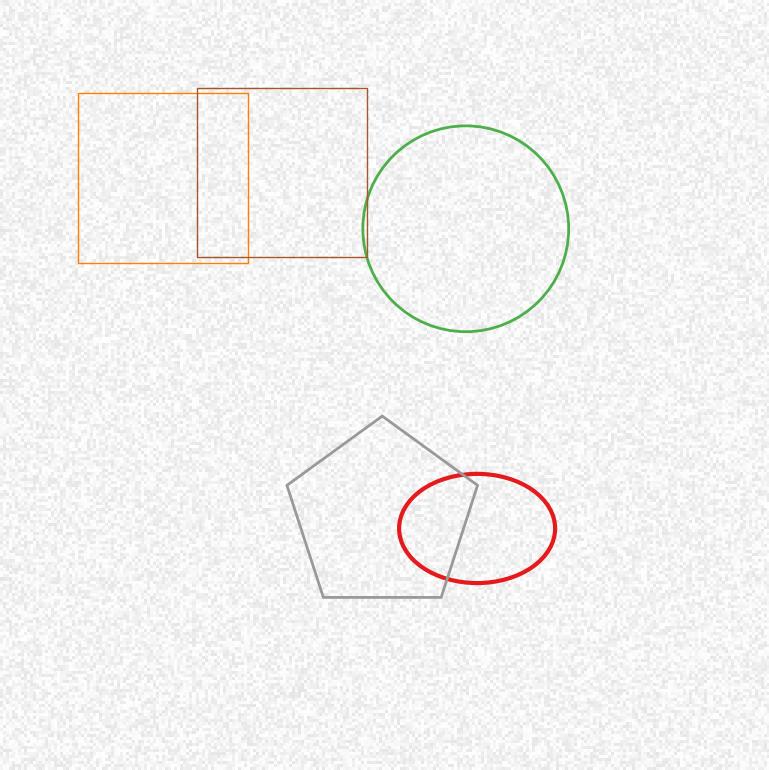[{"shape": "oval", "thickness": 1.5, "radius": 0.51, "center": [0.62, 0.314]}, {"shape": "circle", "thickness": 1, "radius": 0.67, "center": [0.605, 0.703]}, {"shape": "square", "thickness": 0.5, "radius": 0.55, "center": [0.212, 0.768]}, {"shape": "square", "thickness": 0.5, "radius": 0.55, "center": [0.366, 0.776]}, {"shape": "pentagon", "thickness": 1, "radius": 0.65, "center": [0.496, 0.329]}]